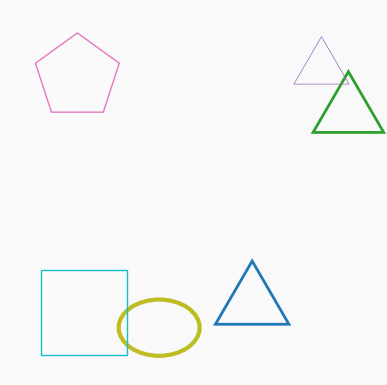[{"shape": "triangle", "thickness": 2, "radius": 0.55, "center": [0.651, 0.213]}, {"shape": "triangle", "thickness": 2, "radius": 0.53, "center": [0.899, 0.709]}, {"shape": "triangle", "thickness": 0.5, "radius": 0.41, "center": [0.83, 0.823]}, {"shape": "pentagon", "thickness": 1, "radius": 0.57, "center": [0.2, 0.801]}, {"shape": "oval", "thickness": 3, "radius": 0.52, "center": [0.411, 0.149]}, {"shape": "square", "thickness": 1, "radius": 0.56, "center": [0.217, 0.189]}]